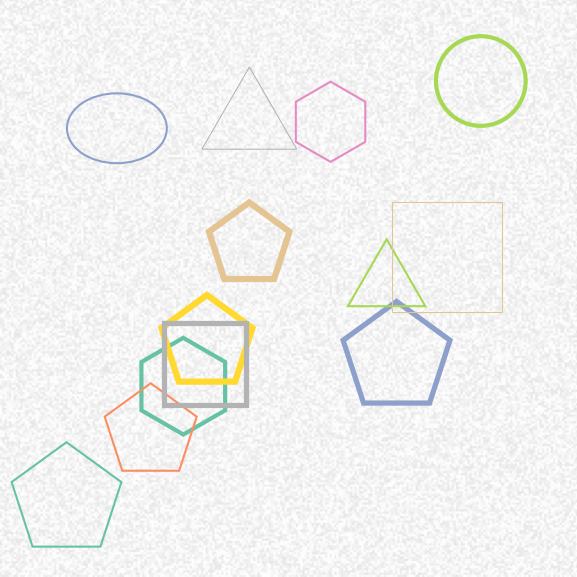[{"shape": "hexagon", "thickness": 2, "radius": 0.42, "center": [0.317, 0.33]}, {"shape": "pentagon", "thickness": 1, "radius": 0.5, "center": [0.115, 0.133]}, {"shape": "pentagon", "thickness": 1, "radius": 0.42, "center": [0.261, 0.252]}, {"shape": "oval", "thickness": 1, "radius": 0.43, "center": [0.202, 0.777]}, {"shape": "pentagon", "thickness": 2.5, "radius": 0.49, "center": [0.687, 0.38]}, {"shape": "hexagon", "thickness": 1, "radius": 0.35, "center": [0.572, 0.788]}, {"shape": "circle", "thickness": 2, "radius": 0.39, "center": [0.833, 0.859]}, {"shape": "triangle", "thickness": 1, "radius": 0.39, "center": [0.669, 0.508]}, {"shape": "pentagon", "thickness": 3, "radius": 0.41, "center": [0.358, 0.405]}, {"shape": "square", "thickness": 0.5, "radius": 0.48, "center": [0.773, 0.554]}, {"shape": "pentagon", "thickness": 3, "radius": 0.37, "center": [0.432, 0.575]}, {"shape": "square", "thickness": 2.5, "radius": 0.36, "center": [0.355, 0.369]}, {"shape": "triangle", "thickness": 0.5, "radius": 0.47, "center": [0.432, 0.788]}]